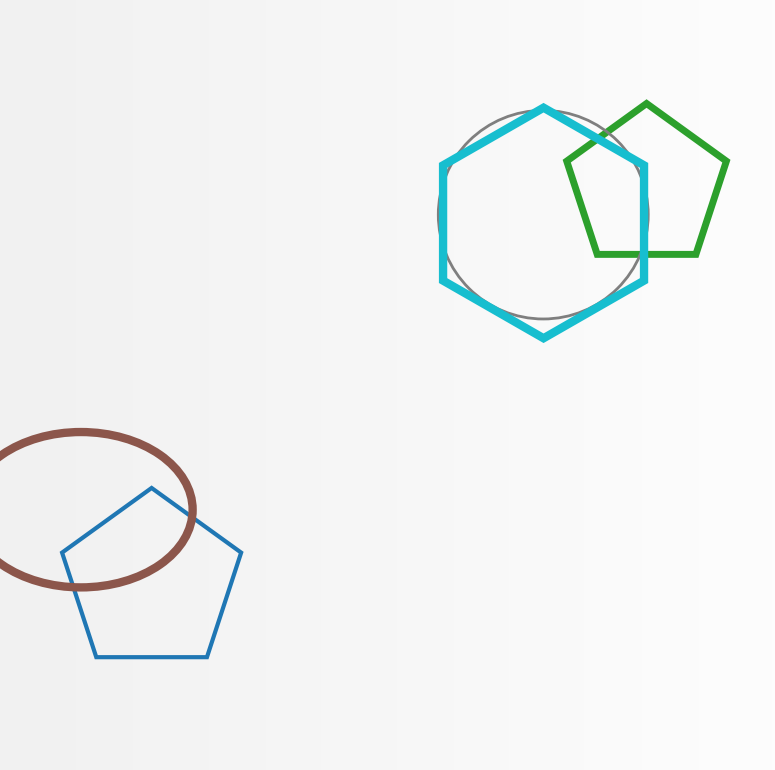[{"shape": "pentagon", "thickness": 1.5, "radius": 0.61, "center": [0.196, 0.245]}, {"shape": "pentagon", "thickness": 2.5, "radius": 0.54, "center": [0.834, 0.757]}, {"shape": "oval", "thickness": 3, "radius": 0.72, "center": [0.104, 0.338]}, {"shape": "circle", "thickness": 1, "radius": 0.68, "center": [0.701, 0.721]}, {"shape": "hexagon", "thickness": 3, "radius": 0.75, "center": [0.701, 0.71]}]